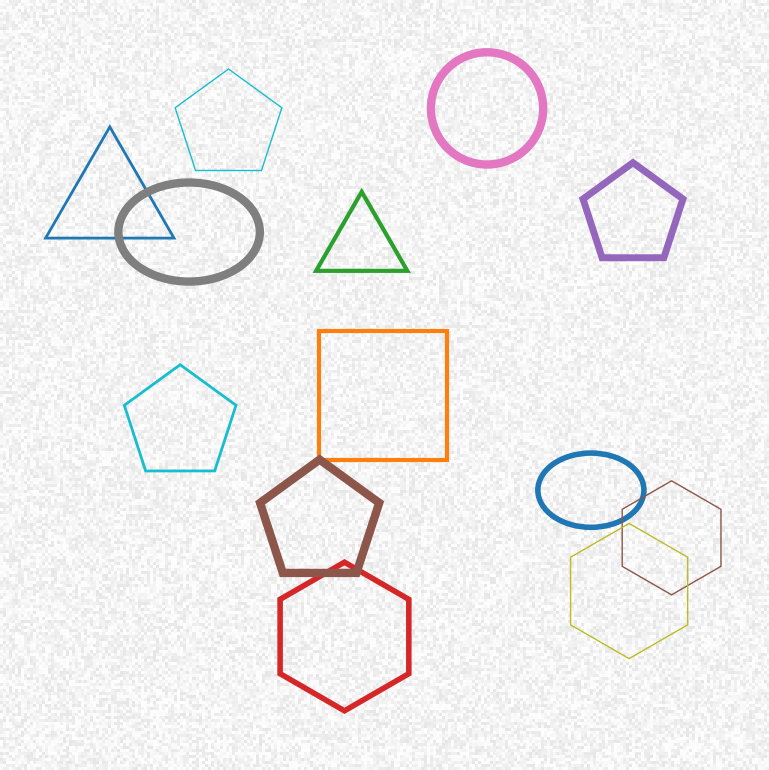[{"shape": "oval", "thickness": 2, "radius": 0.34, "center": [0.767, 0.363]}, {"shape": "triangle", "thickness": 1, "radius": 0.48, "center": [0.143, 0.739]}, {"shape": "square", "thickness": 1.5, "radius": 0.42, "center": [0.498, 0.486]}, {"shape": "triangle", "thickness": 1.5, "radius": 0.34, "center": [0.47, 0.682]}, {"shape": "hexagon", "thickness": 2, "radius": 0.48, "center": [0.447, 0.173]}, {"shape": "pentagon", "thickness": 2.5, "radius": 0.34, "center": [0.822, 0.72]}, {"shape": "hexagon", "thickness": 0.5, "radius": 0.37, "center": [0.872, 0.302]}, {"shape": "pentagon", "thickness": 3, "radius": 0.41, "center": [0.415, 0.322]}, {"shape": "circle", "thickness": 3, "radius": 0.36, "center": [0.633, 0.859]}, {"shape": "oval", "thickness": 3, "radius": 0.46, "center": [0.246, 0.699]}, {"shape": "hexagon", "thickness": 0.5, "radius": 0.44, "center": [0.817, 0.232]}, {"shape": "pentagon", "thickness": 1, "radius": 0.38, "center": [0.234, 0.45]}, {"shape": "pentagon", "thickness": 0.5, "radius": 0.36, "center": [0.297, 0.838]}]